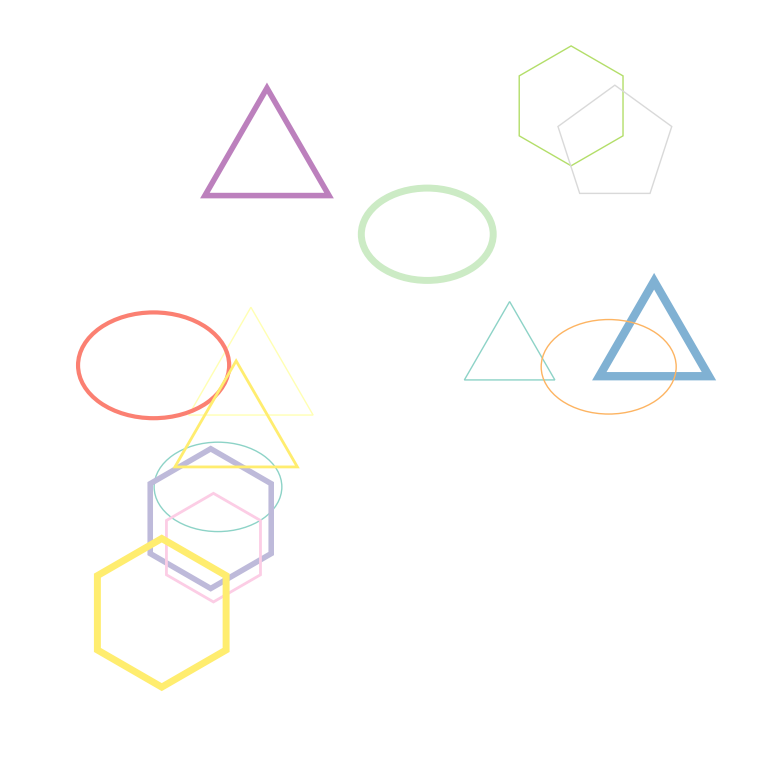[{"shape": "triangle", "thickness": 0.5, "radius": 0.34, "center": [0.662, 0.541]}, {"shape": "oval", "thickness": 0.5, "radius": 0.41, "center": [0.283, 0.368]}, {"shape": "triangle", "thickness": 0.5, "radius": 0.47, "center": [0.326, 0.508]}, {"shape": "hexagon", "thickness": 2, "radius": 0.45, "center": [0.274, 0.326]}, {"shape": "oval", "thickness": 1.5, "radius": 0.49, "center": [0.199, 0.526]}, {"shape": "triangle", "thickness": 3, "radius": 0.41, "center": [0.85, 0.553]}, {"shape": "oval", "thickness": 0.5, "radius": 0.44, "center": [0.791, 0.524]}, {"shape": "hexagon", "thickness": 0.5, "radius": 0.39, "center": [0.742, 0.863]}, {"shape": "hexagon", "thickness": 1, "radius": 0.35, "center": [0.277, 0.289]}, {"shape": "pentagon", "thickness": 0.5, "radius": 0.39, "center": [0.799, 0.812]}, {"shape": "triangle", "thickness": 2, "radius": 0.47, "center": [0.347, 0.793]}, {"shape": "oval", "thickness": 2.5, "radius": 0.43, "center": [0.555, 0.696]}, {"shape": "hexagon", "thickness": 2.5, "radius": 0.48, "center": [0.21, 0.204]}, {"shape": "triangle", "thickness": 1, "radius": 0.46, "center": [0.307, 0.44]}]